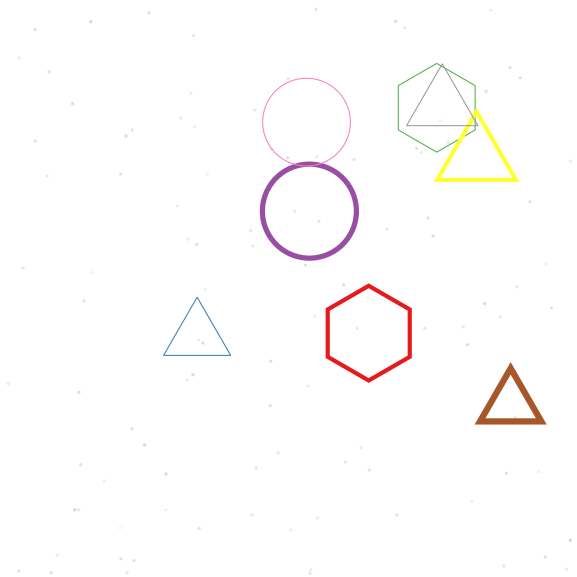[{"shape": "hexagon", "thickness": 2, "radius": 0.41, "center": [0.638, 0.422]}, {"shape": "triangle", "thickness": 0.5, "radius": 0.34, "center": [0.341, 0.417]}, {"shape": "hexagon", "thickness": 0.5, "radius": 0.38, "center": [0.756, 0.813]}, {"shape": "circle", "thickness": 2.5, "radius": 0.41, "center": [0.536, 0.634]}, {"shape": "triangle", "thickness": 2, "radius": 0.39, "center": [0.825, 0.727]}, {"shape": "triangle", "thickness": 3, "radius": 0.31, "center": [0.884, 0.3]}, {"shape": "circle", "thickness": 0.5, "radius": 0.38, "center": [0.531, 0.788]}, {"shape": "triangle", "thickness": 0.5, "radius": 0.36, "center": [0.766, 0.817]}]